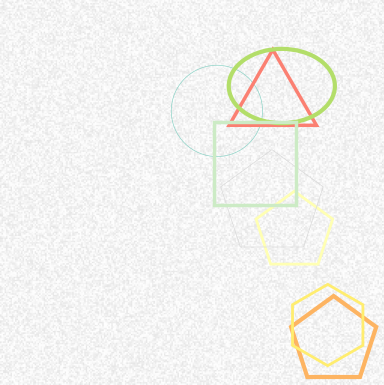[{"shape": "circle", "thickness": 0.5, "radius": 0.59, "center": [0.563, 0.712]}, {"shape": "pentagon", "thickness": 2, "radius": 0.52, "center": [0.765, 0.399]}, {"shape": "triangle", "thickness": 2.5, "radius": 0.65, "center": [0.709, 0.74]}, {"shape": "pentagon", "thickness": 3, "radius": 0.58, "center": [0.867, 0.115]}, {"shape": "oval", "thickness": 3, "radius": 0.69, "center": [0.732, 0.777]}, {"shape": "pentagon", "thickness": 0.5, "radius": 0.7, "center": [0.706, 0.472]}, {"shape": "square", "thickness": 2.5, "radius": 0.54, "center": [0.662, 0.575]}, {"shape": "hexagon", "thickness": 2, "radius": 0.53, "center": [0.851, 0.156]}]